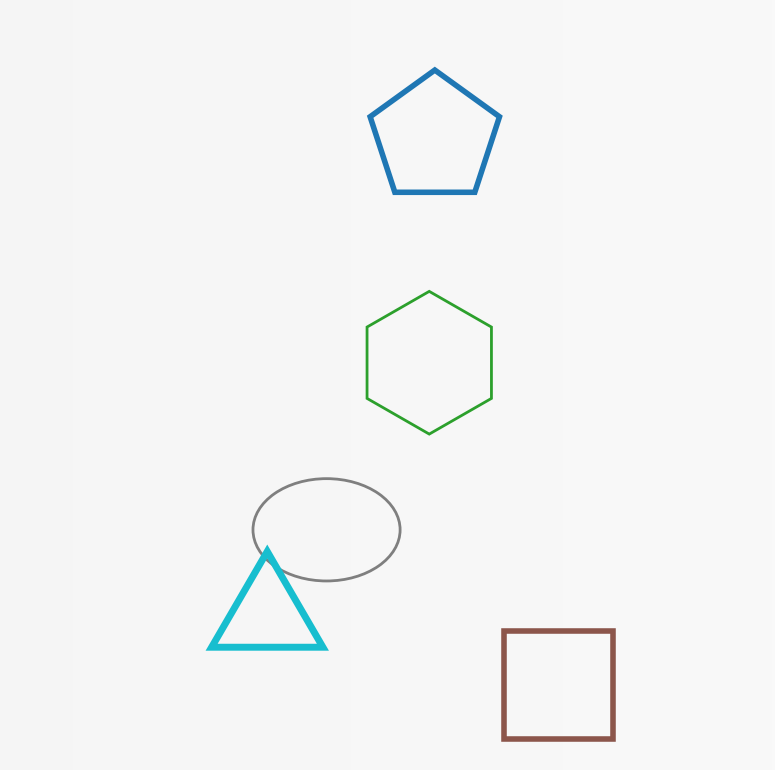[{"shape": "pentagon", "thickness": 2, "radius": 0.44, "center": [0.561, 0.821]}, {"shape": "hexagon", "thickness": 1, "radius": 0.46, "center": [0.554, 0.529]}, {"shape": "square", "thickness": 2, "radius": 0.35, "center": [0.72, 0.11]}, {"shape": "oval", "thickness": 1, "radius": 0.47, "center": [0.421, 0.312]}, {"shape": "triangle", "thickness": 2.5, "radius": 0.41, "center": [0.345, 0.201]}]